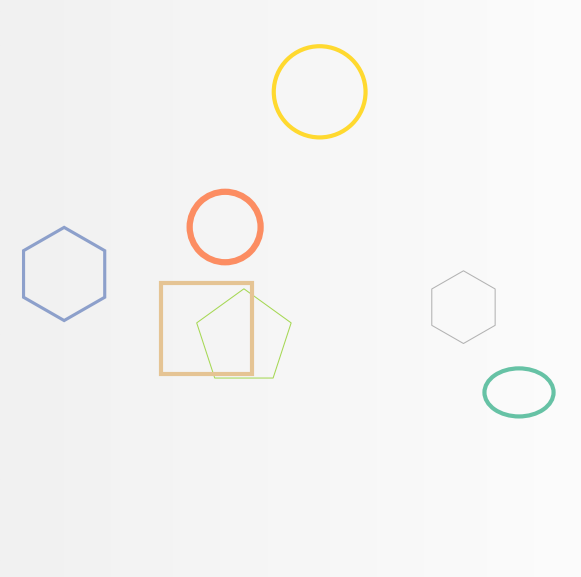[{"shape": "oval", "thickness": 2, "radius": 0.3, "center": [0.893, 0.32]}, {"shape": "circle", "thickness": 3, "radius": 0.31, "center": [0.387, 0.606]}, {"shape": "hexagon", "thickness": 1.5, "radius": 0.4, "center": [0.11, 0.525]}, {"shape": "pentagon", "thickness": 0.5, "radius": 0.43, "center": [0.42, 0.414]}, {"shape": "circle", "thickness": 2, "radius": 0.39, "center": [0.55, 0.84]}, {"shape": "square", "thickness": 2, "radius": 0.39, "center": [0.355, 0.43]}, {"shape": "hexagon", "thickness": 0.5, "radius": 0.31, "center": [0.797, 0.467]}]